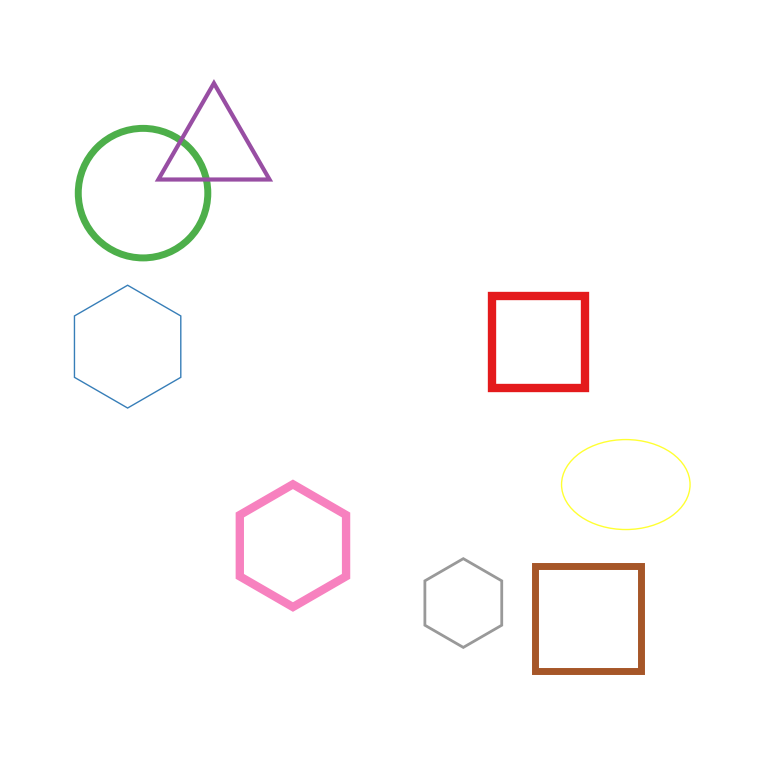[{"shape": "square", "thickness": 3, "radius": 0.3, "center": [0.699, 0.556]}, {"shape": "hexagon", "thickness": 0.5, "radius": 0.4, "center": [0.166, 0.55]}, {"shape": "circle", "thickness": 2.5, "radius": 0.42, "center": [0.186, 0.749]}, {"shape": "triangle", "thickness": 1.5, "radius": 0.42, "center": [0.278, 0.809]}, {"shape": "oval", "thickness": 0.5, "radius": 0.42, "center": [0.813, 0.371]}, {"shape": "square", "thickness": 2.5, "radius": 0.34, "center": [0.764, 0.197]}, {"shape": "hexagon", "thickness": 3, "radius": 0.4, "center": [0.38, 0.291]}, {"shape": "hexagon", "thickness": 1, "radius": 0.29, "center": [0.602, 0.217]}]